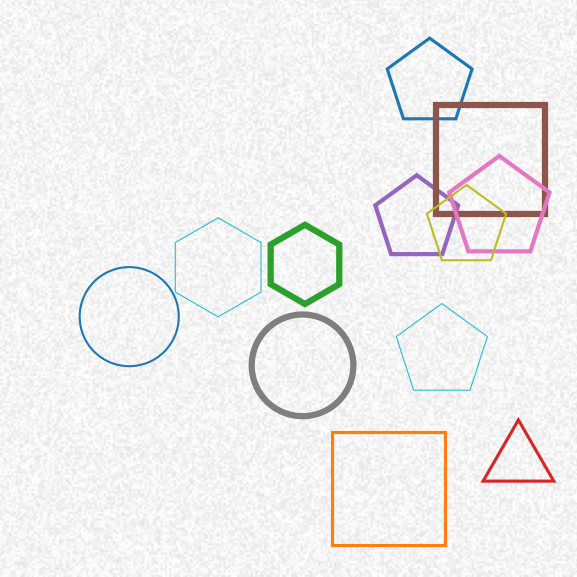[{"shape": "pentagon", "thickness": 1.5, "radius": 0.39, "center": [0.744, 0.856]}, {"shape": "circle", "thickness": 1, "radius": 0.43, "center": [0.224, 0.451]}, {"shape": "square", "thickness": 1.5, "radius": 0.49, "center": [0.673, 0.153]}, {"shape": "hexagon", "thickness": 3, "radius": 0.34, "center": [0.528, 0.541]}, {"shape": "triangle", "thickness": 1.5, "radius": 0.35, "center": [0.898, 0.201]}, {"shape": "pentagon", "thickness": 2, "radius": 0.38, "center": [0.722, 0.62]}, {"shape": "square", "thickness": 3, "radius": 0.47, "center": [0.849, 0.723]}, {"shape": "pentagon", "thickness": 2, "radius": 0.46, "center": [0.865, 0.638]}, {"shape": "circle", "thickness": 3, "radius": 0.44, "center": [0.524, 0.367]}, {"shape": "pentagon", "thickness": 1, "radius": 0.36, "center": [0.808, 0.607]}, {"shape": "hexagon", "thickness": 0.5, "radius": 0.43, "center": [0.378, 0.536]}, {"shape": "pentagon", "thickness": 0.5, "radius": 0.41, "center": [0.765, 0.391]}]